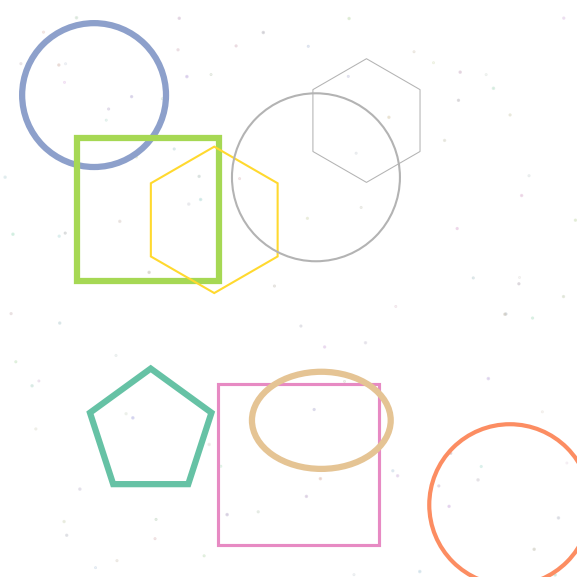[{"shape": "pentagon", "thickness": 3, "radius": 0.55, "center": [0.261, 0.25]}, {"shape": "circle", "thickness": 2, "radius": 0.7, "center": [0.883, 0.125]}, {"shape": "circle", "thickness": 3, "radius": 0.62, "center": [0.163, 0.835]}, {"shape": "square", "thickness": 1.5, "radius": 0.7, "center": [0.517, 0.195]}, {"shape": "square", "thickness": 3, "radius": 0.62, "center": [0.256, 0.636]}, {"shape": "hexagon", "thickness": 1, "radius": 0.63, "center": [0.371, 0.618]}, {"shape": "oval", "thickness": 3, "radius": 0.6, "center": [0.556, 0.271]}, {"shape": "hexagon", "thickness": 0.5, "radius": 0.54, "center": [0.635, 0.79]}, {"shape": "circle", "thickness": 1, "radius": 0.73, "center": [0.547, 0.692]}]